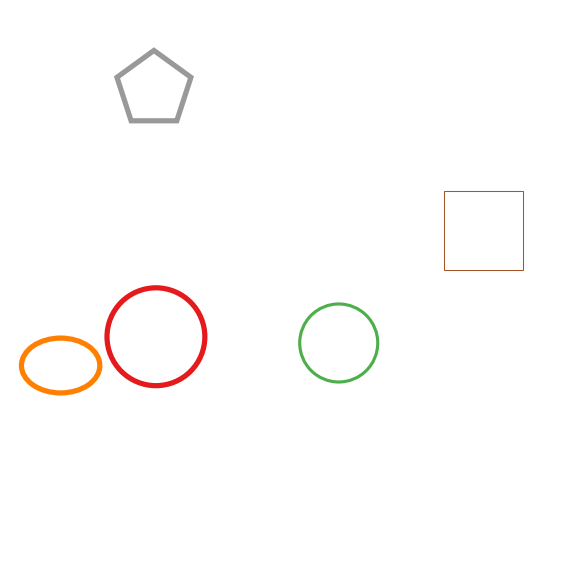[{"shape": "circle", "thickness": 2.5, "radius": 0.42, "center": [0.27, 0.416]}, {"shape": "circle", "thickness": 1.5, "radius": 0.34, "center": [0.587, 0.405]}, {"shape": "oval", "thickness": 2.5, "radius": 0.34, "center": [0.105, 0.366]}, {"shape": "square", "thickness": 0.5, "radius": 0.34, "center": [0.837, 0.6]}, {"shape": "pentagon", "thickness": 2.5, "radius": 0.34, "center": [0.267, 0.844]}]